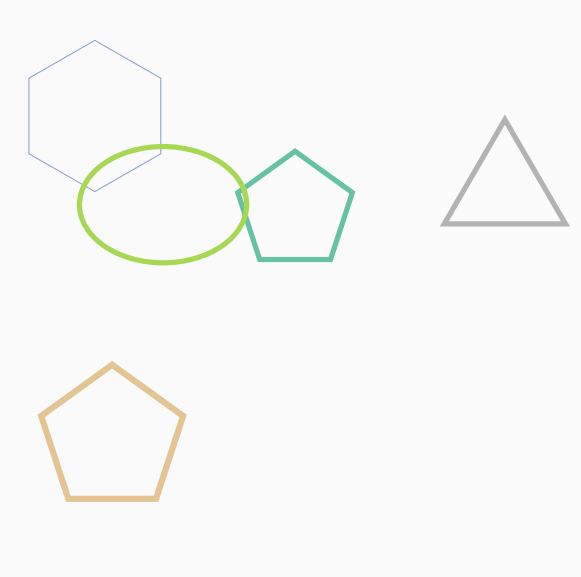[{"shape": "pentagon", "thickness": 2.5, "radius": 0.52, "center": [0.508, 0.634]}, {"shape": "hexagon", "thickness": 0.5, "radius": 0.65, "center": [0.163, 0.798]}, {"shape": "oval", "thickness": 2.5, "radius": 0.72, "center": [0.281, 0.645]}, {"shape": "pentagon", "thickness": 3, "radius": 0.64, "center": [0.193, 0.239]}, {"shape": "triangle", "thickness": 2.5, "radius": 0.6, "center": [0.869, 0.672]}]